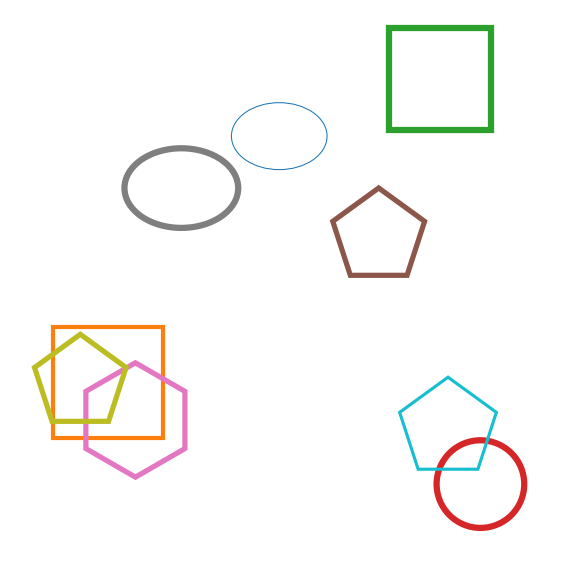[{"shape": "oval", "thickness": 0.5, "radius": 0.41, "center": [0.484, 0.763]}, {"shape": "square", "thickness": 2, "radius": 0.48, "center": [0.187, 0.337]}, {"shape": "square", "thickness": 3, "radius": 0.44, "center": [0.762, 0.863]}, {"shape": "circle", "thickness": 3, "radius": 0.38, "center": [0.832, 0.161]}, {"shape": "pentagon", "thickness": 2.5, "radius": 0.42, "center": [0.656, 0.59]}, {"shape": "hexagon", "thickness": 2.5, "radius": 0.5, "center": [0.234, 0.272]}, {"shape": "oval", "thickness": 3, "radius": 0.49, "center": [0.314, 0.673]}, {"shape": "pentagon", "thickness": 2.5, "radius": 0.42, "center": [0.139, 0.337]}, {"shape": "pentagon", "thickness": 1.5, "radius": 0.44, "center": [0.776, 0.258]}]